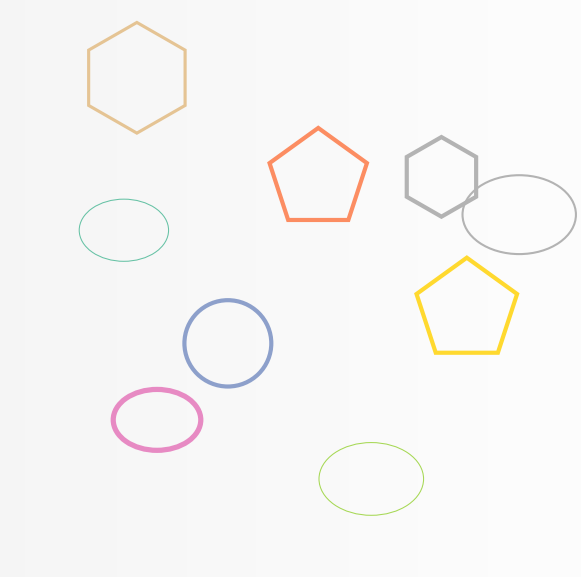[{"shape": "oval", "thickness": 0.5, "radius": 0.38, "center": [0.213, 0.6]}, {"shape": "pentagon", "thickness": 2, "radius": 0.44, "center": [0.548, 0.689]}, {"shape": "circle", "thickness": 2, "radius": 0.37, "center": [0.392, 0.405]}, {"shape": "oval", "thickness": 2.5, "radius": 0.38, "center": [0.27, 0.272]}, {"shape": "oval", "thickness": 0.5, "radius": 0.45, "center": [0.639, 0.17]}, {"shape": "pentagon", "thickness": 2, "radius": 0.45, "center": [0.803, 0.462]}, {"shape": "hexagon", "thickness": 1.5, "radius": 0.48, "center": [0.235, 0.864]}, {"shape": "oval", "thickness": 1, "radius": 0.49, "center": [0.893, 0.627]}, {"shape": "hexagon", "thickness": 2, "radius": 0.34, "center": [0.759, 0.693]}]